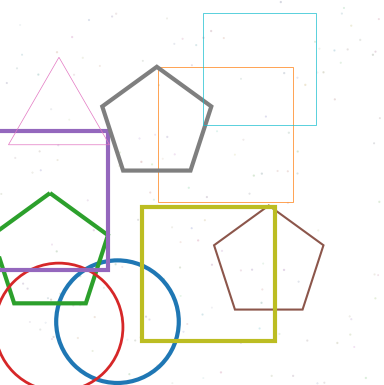[{"shape": "circle", "thickness": 3, "radius": 0.8, "center": [0.305, 0.165]}, {"shape": "square", "thickness": 0.5, "radius": 0.88, "center": [0.586, 0.651]}, {"shape": "pentagon", "thickness": 3, "radius": 0.79, "center": [0.13, 0.34]}, {"shape": "circle", "thickness": 2, "radius": 0.83, "center": [0.153, 0.15]}, {"shape": "square", "thickness": 3, "radius": 0.91, "center": [0.1, 0.479]}, {"shape": "pentagon", "thickness": 1.5, "radius": 0.75, "center": [0.698, 0.317]}, {"shape": "triangle", "thickness": 0.5, "radius": 0.76, "center": [0.153, 0.7]}, {"shape": "pentagon", "thickness": 3, "radius": 0.74, "center": [0.407, 0.677]}, {"shape": "square", "thickness": 3, "radius": 0.87, "center": [0.541, 0.289]}, {"shape": "square", "thickness": 0.5, "radius": 0.73, "center": [0.674, 0.821]}]